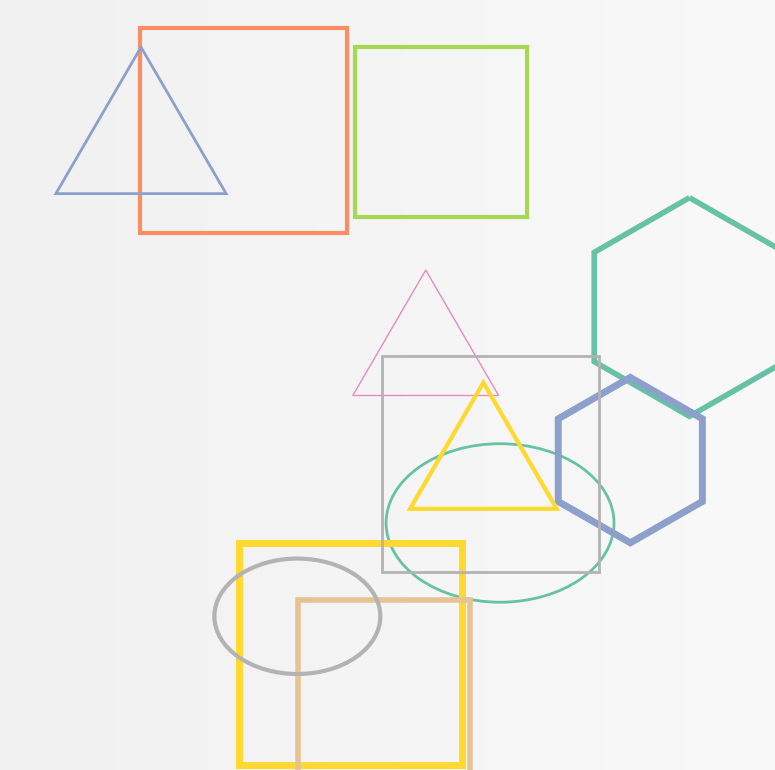[{"shape": "oval", "thickness": 1, "radius": 0.74, "center": [0.645, 0.321]}, {"shape": "hexagon", "thickness": 2, "radius": 0.71, "center": [0.89, 0.601]}, {"shape": "square", "thickness": 1.5, "radius": 0.67, "center": [0.314, 0.831]}, {"shape": "triangle", "thickness": 1, "radius": 0.63, "center": [0.182, 0.812]}, {"shape": "hexagon", "thickness": 2.5, "radius": 0.54, "center": [0.813, 0.402]}, {"shape": "triangle", "thickness": 0.5, "radius": 0.54, "center": [0.549, 0.541]}, {"shape": "square", "thickness": 1.5, "radius": 0.55, "center": [0.569, 0.829]}, {"shape": "square", "thickness": 2.5, "radius": 0.72, "center": [0.452, 0.151]}, {"shape": "triangle", "thickness": 1.5, "radius": 0.55, "center": [0.624, 0.394]}, {"shape": "square", "thickness": 2, "radius": 0.56, "center": [0.495, 0.109]}, {"shape": "oval", "thickness": 1.5, "radius": 0.54, "center": [0.384, 0.2]}, {"shape": "square", "thickness": 1, "radius": 0.7, "center": [0.632, 0.397]}]